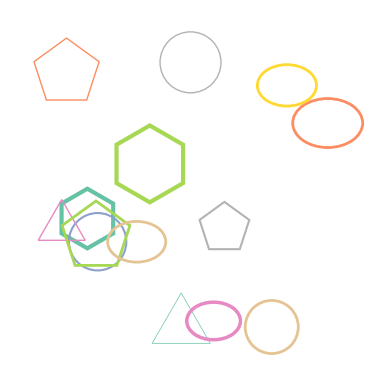[{"shape": "hexagon", "thickness": 3, "radius": 0.39, "center": [0.227, 0.432]}, {"shape": "triangle", "thickness": 0.5, "radius": 0.44, "center": [0.471, 0.152]}, {"shape": "oval", "thickness": 2, "radius": 0.45, "center": [0.851, 0.68]}, {"shape": "pentagon", "thickness": 1, "radius": 0.44, "center": [0.173, 0.812]}, {"shape": "circle", "thickness": 1.5, "radius": 0.37, "center": [0.254, 0.372]}, {"shape": "triangle", "thickness": 1, "radius": 0.35, "center": [0.16, 0.411]}, {"shape": "oval", "thickness": 2.5, "radius": 0.35, "center": [0.555, 0.166]}, {"shape": "hexagon", "thickness": 3, "radius": 0.5, "center": [0.389, 0.574]}, {"shape": "pentagon", "thickness": 2, "radius": 0.46, "center": [0.249, 0.386]}, {"shape": "oval", "thickness": 2, "radius": 0.38, "center": [0.745, 0.778]}, {"shape": "oval", "thickness": 2, "radius": 0.38, "center": [0.355, 0.372]}, {"shape": "circle", "thickness": 2, "radius": 0.34, "center": [0.706, 0.151]}, {"shape": "pentagon", "thickness": 1.5, "radius": 0.34, "center": [0.583, 0.408]}, {"shape": "circle", "thickness": 1, "radius": 0.4, "center": [0.495, 0.838]}]